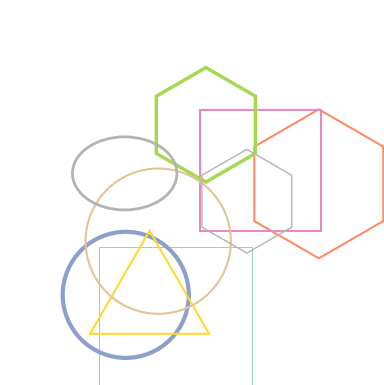[{"shape": "square", "thickness": 0.5, "radius": 0.99, "center": [0.457, 0.159]}, {"shape": "hexagon", "thickness": 1.5, "radius": 0.97, "center": [0.828, 0.522]}, {"shape": "circle", "thickness": 3, "radius": 0.82, "center": [0.327, 0.234]}, {"shape": "square", "thickness": 1.5, "radius": 0.78, "center": [0.676, 0.558]}, {"shape": "hexagon", "thickness": 2.5, "radius": 0.74, "center": [0.535, 0.676]}, {"shape": "triangle", "thickness": 1.5, "radius": 0.89, "center": [0.388, 0.222]}, {"shape": "circle", "thickness": 1.5, "radius": 0.94, "center": [0.411, 0.374]}, {"shape": "hexagon", "thickness": 1, "radius": 0.67, "center": [0.641, 0.477]}, {"shape": "oval", "thickness": 2, "radius": 0.68, "center": [0.324, 0.55]}]